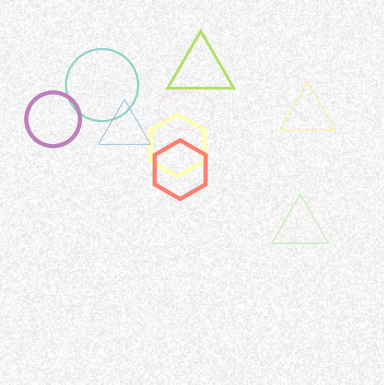[{"shape": "circle", "thickness": 1.5, "radius": 0.47, "center": [0.265, 0.779]}, {"shape": "hexagon", "thickness": 3, "radius": 0.4, "center": [0.461, 0.622]}, {"shape": "hexagon", "thickness": 3, "radius": 0.38, "center": [0.468, 0.559]}, {"shape": "triangle", "thickness": 0.5, "radius": 0.39, "center": [0.323, 0.664]}, {"shape": "triangle", "thickness": 2, "radius": 0.5, "center": [0.521, 0.82]}, {"shape": "oval", "thickness": 0.5, "radius": 0.36, "center": [0.484, 0.713]}, {"shape": "circle", "thickness": 3, "radius": 0.35, "center": [0.138, 0.69]}, {"shape": "triangle", "thickness": 1, "radius": 0.42, "center": [0.78, 0.411]}, {"shape": "triangle", "thickness": 0.5, "radius": 0.41, "center": [0.799, 0.704]}]